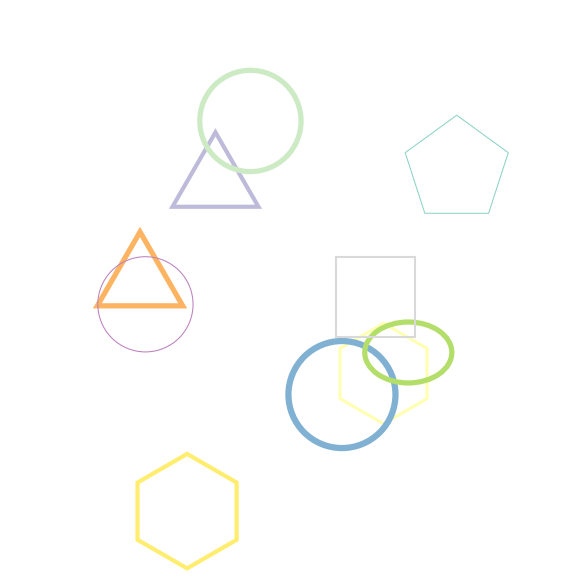[{"shape": "pentagon", "thickness": 0.5, "radius": 0.47, "center": [0.791, 0.706]}, {"shape": "hexagon", "thickness": 1.5, "radius": 0.43, "center": [0.664, 0.352]}, {"shape": "triangle", "thickness": 2, "radius": 0.43, "center": [0.373, 0.684]}, {"shape": "circle", "thickness": 3, "radius": 0.46, "center": [0.592, 0.316]}, {"shape": "triangle", "thickness": 2.5, "radius": 0.43, "center": [0.242, 0.512]}, {"shape": "oval", "thickness": 2.5, "radius": 0.38, "center": [0.707, 0.389]}, {"shape": "square", "thickness": 1, "radius": 0.34, "center": [0.651, 0.485]}, {"shape": "circle", "thickness": 0.5, "radius": 0.41, "center": [0.252, 0.472]}, {"shape": "circle", "thickness": 2.5, "radius": 0.44, "center": [0.434, 0.79]}, {"shape": "hexagon", "thickness": 2, "radius": 0.5, "center": [0.324, 0.114]}]